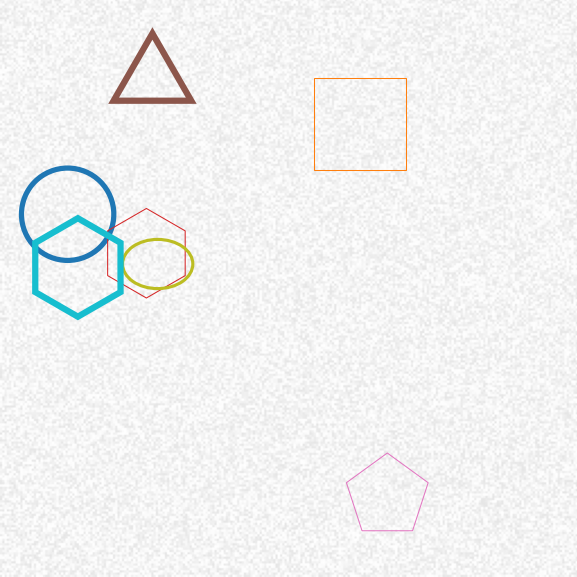[{"shape": "circle", "thickness": 2.5, "radius": 0.4, "center": [0.117, 0.628]}, {"shape": "square", "thickness": 0.5, "radius": 0.4, "center": [0.623, 0.785]}, {"shape": "hexagon", "thickness": 0.5, "radius": 0.39, "center": [0.254, 0.561]}, {"shape": "triangle", "thickness": 3, "radius": 0.39, "center": [0.264, 0.864]}, {"shape": "pentagon", "thickness": 0.5, "radius": 0.37, "center": [0.671, 0.14]}, {"shape": "oval", "thickness": 1.5, "radius": 0.3, "center": [0.273, 0.542]}, {"shape": "hexagon", "thickness": 3, "radius": 0.43, "center": [0.135, 0.536]}]